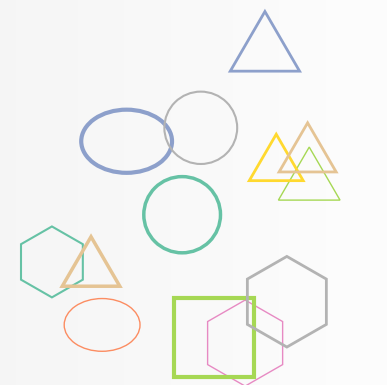[{"shape": "hexagon", "thickness": 1.5, "radius": 0.46, "center": [0.134, 0.32]}, {"shape": "circle", "thickness": 2.5, "radius": 0.49, "center": [0.47, 0.442]}, {"shape": "oval", "thickness": 1, "radius": 0.49, "center": [0.264, 0.156]}, {"shape": "oval", "thickness": 3, "radius": 0.59, "center": [0.327, 0.633]}, {"shape": "triangle", "thickness": 2, "radius": 0.52, "center": [0.684, 0.867]}, {"shape": "hexagon", "thickness": 1, "radius": 0.56, "center": [0.633, 0.109]}, {"shape": "triangle", "thickness": 1, "radius": 0.46, "center": [0.798, 0.526]}, {"shape": "square", "thickness": 3, "radius": 0.51, "center": [0.552, 0.124]}, {"shape": "triangle", "thickness": 2, "radius": 0.4, "center": [0.713, 0.571]}, {"shape": "triangle", "thickness": 2, "radius": 0.43, "center": [0.794, 0.596]}, {"shape": "triangle", "thickness": 2.5, "radius": 0.43, "center": [0.235, 0.299]}, {"shape": "circle", "thickness": 1.5, "radius": 0.47, "center": [0.518, 0.668]}, {"shape": "hexagon", "thickness": 2, "radius": 0.59, "center": [0.74, 0.216]}]